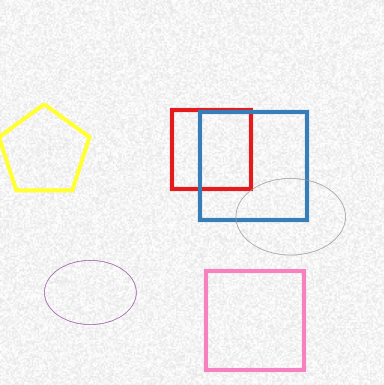[{"shape": "square", "thickness": 3, "radius": 0.52, "center": [0.549, 0.612]}, {"shape": "square", "thickness": 3, "radius": 0.7, "center": [0.658, 0.568]}, {"shape": "oval", "thickness": 0.5, "radius": 0.6, "center": [0.235, 0.24]}, {"shape": "pentagon", "thickness": 3, "radius": 0.62, "center": [0.115, 0.606]}, {"shape": "square", "thickness": 3, "radius": 0.64, "center": [0.662, 0.167]}, {"shape": "oval", "thickness": 0.5, "radius": 0.71, "center": [0.755, 0.437]}]